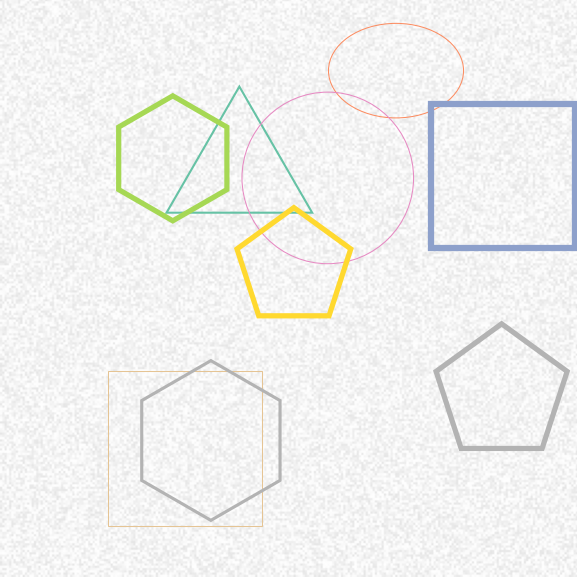[{"shape": "triangle", "thickness": 1, "radius": 0.73, "center": [0.414, 0.704]}, {"shape": "oval", "thickness": 0.5, "radius": 0.58, "center": [0.686, 0.877]}, {"shape": "square", "thickness": 3, "radius": 0.62, "center": [0.871, 0.694]}, {"shape": "circle", "thickness": 0.5, "radius": 0.74, "center": [0.568, 0.691]}, {"shape": "hexagon", "thickness": 2.5, "radius": 0.54, "center": [0.299, 0.725]}, {"shape": "pentagon", "thickness": 2.5, "radius": 0.52, "center": [0.509, 0.536]}, {"shape": "square", "thickness": 0.5, "radius": 0.67, "center": [0.321, 0.223]}, {"shape": "hexagon", "thickness": 1.5, "radius": 0.69, "center": [0.365, 0.236]}, {"shape": "pentagon", "thickness": 2.5, "radius": 0.6, "center": [0.869, 0.319]}]